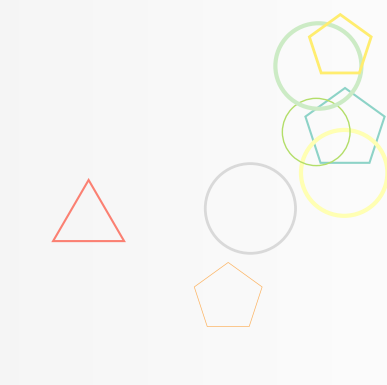[{"shape": "pentagon", "thickness": 1.5, "radius": 0.54, "center": [0.89, 0.664]}, {"shape": "circle", "thickness": 3, "radius": 0.56, "center": [0.888, 0.551]}, {"shape": "triangle", "thickness": 1.5, "radius": 0.53, "center": [0.229, 0.427]}, {"shape": "pentagon", "thickness": 0.5, "radius": 0.46, "center": [0.589, 0.226]}, {"shape": "circle", "thickness": 1, "radius": 0.44, "center": [0.816, 0.657]}, {"shape": "circle", "thickness": 2, "radius": 0.58, "center": [0.646, 0.459]}, {"shape": "circle", "thickness": 3, "radius": 0.55, "center": [0.822, 0.829]}, {"shape": "pentagon", "thickness": 2, "radius": 0.42, "center": [0.878, 0.878]}]